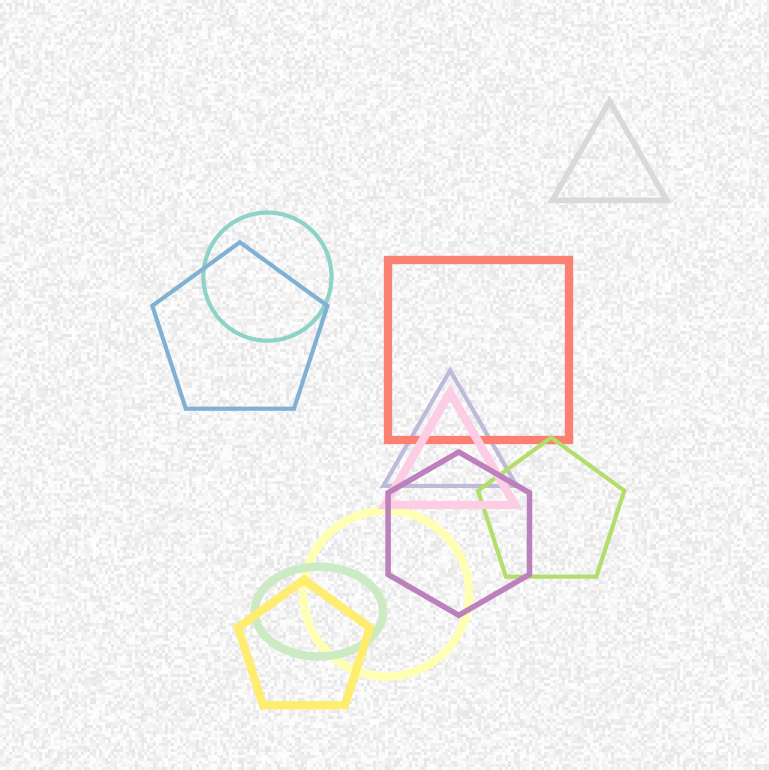[{"shape": "circle", "thickness": 1.5, "radius": 0.42, "center": [0.347, 0.641]}, {"shape": "circle", "thickness": 3, "radius": 0.54, "center": [0.501, 0.229]}, {"shape": "triangle", "thickness": 1.5, "radius": 0.5, "center": [0.585, 0.419]}, {"shape": "square", "thickness": 3, "radius": 0.59, "center": [0.621, 0.546]}, {"shape": "pentagon", "thickness": 1.5, "radius": 0.6, "center": [0.312, 0.566]}, {"shape": "pentagon", "thickness": 1.5, "radius": 0.5, "center": [0.716, 0.332]}, {"shape": "triangle", "thickness": 3, "radius": 0.49, "center": [0.584, 0.393]}, {"shape": "triangle", "thickness": 2, "radius": 0.43, "center": [0.792, 0.783]}, {"shape": "hexagon", "thickness": 2, "radius": 0.53, "center": [0.596, 0.307]}, {"shape": "oval", "thickness": 3, "radius": 0.42, "center": [0.414, 0.206]}, {"shape": "pentagon", "thickness": 3, "radius": 0.45, "center": [0.395, 0.157]}]